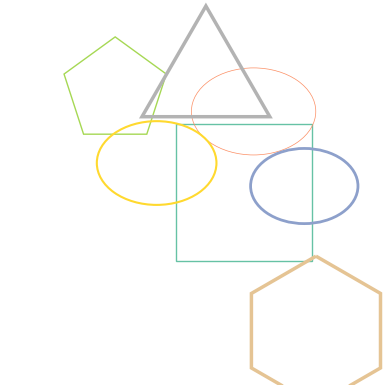[{"shape": "square", "thickness": 1, "radius": 0.89, "center": [0.634, 0.501]}, {"shape": "oval", "thickness": 0.5, "radius": 0.81, "center": [0.659, 0.711]}, {"shape": "oval", "thickness": 2, "radius": 0.7, "center": [0.79, 0.517]}, {"shape": "pentagon", "thickness": 1, "radius": 0.7, "center": [0.299, 0.764]}, {"shape": "oval", "thickness": 1.5, "radius": 0.78, "center": [0.407, 0.577]}, {"shape": "hexagon", "thickness": 2.5, "radius": 0.97, "center": [0.821, 0.141]}, {"shape": "triangle", "thickness": 2.5, "radius": 0.96, "center": [0.535, 0.793]}]